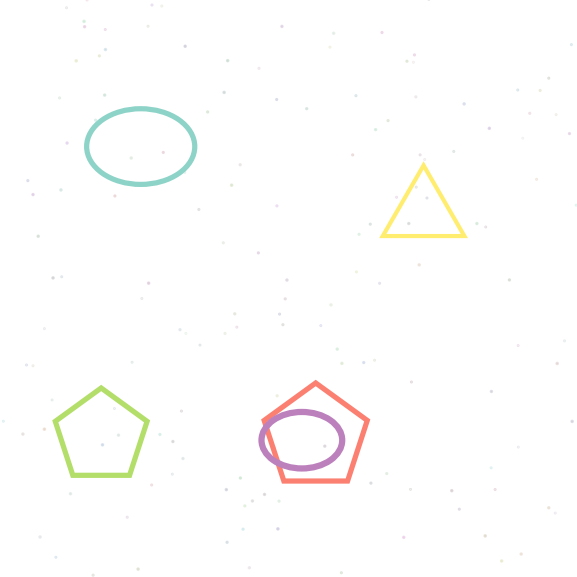[{"shape": "oval", "thickness": 2.5, "radius": 0.47, "center": [0.244, 0.745]}, {"shape": "pentagon", "thickness": 2.5, "radius": 0.47, "center": [0.547, 0.242]}, {"shape": "pentagon", "thickness": 2.5, "radius": 0.42, "center": [0.175, 0.244]}, {"shape": "oval", "thickness": 3, "radius": 0.35, "center": [0.523, 0.237]}, {"shape": "triangle", "thickness": 2, "radius": 0.41, "center": [0.733, 0.631]}]